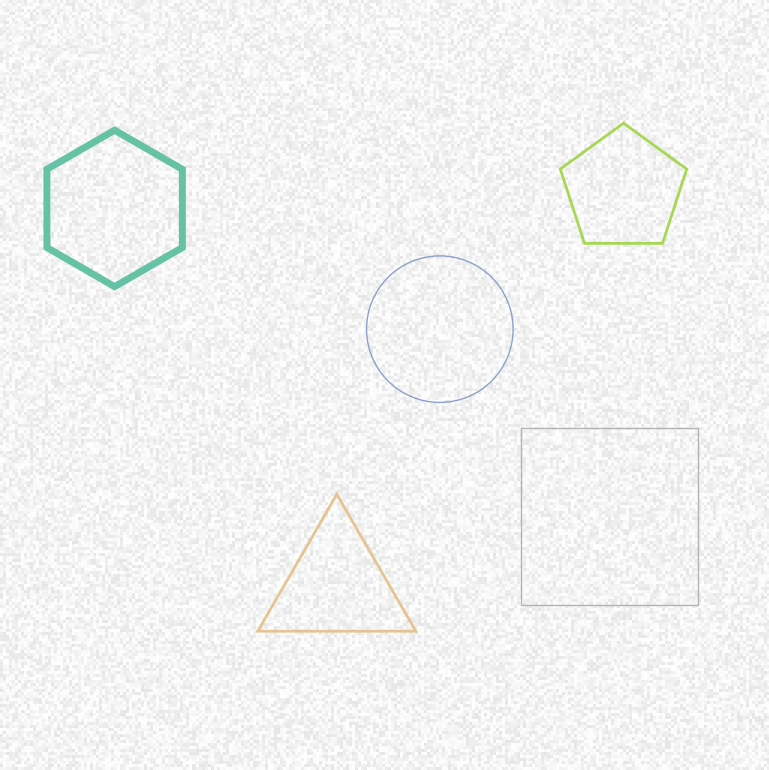[{"shape": "hexagon", "thickness": 2.5, "radius": 0.51, "center": [0.149, 0.729]}, {"shape": "circle", "thickness": 0.5, "radius": 0.48, "center": [0.571, 0.573]}, {"shape": "pentagon", "thickness": 1, "radius": 0.43, "center": [0.81, 0.754]}, {"shape": "triangle", "thickness": 1, "radius": 0.59, "center": [0.437, 0.24]}, {"shape": "square", "thickness": 0.5, "radius": 0.58, "center": [0.791, 0.329]}]